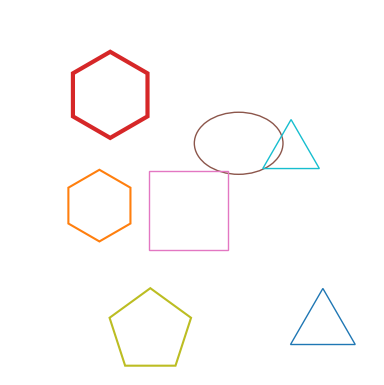[{"shape": "triangle", "thickness": 1, "radius": 0.49, "center": [0.839, 0.154]}, {"shape": "hexagon", "thickness": 1.5, "radius": 0.47, "center": [0.258, 0.466]}, {"shape": "hexagon", "thickness": 3, "radius": 0.56, "center": [0.286, 0.754]}, {"shape": "oval", "thickness": 1, "radius": 0.58, "center": [0.62, 0.628]}, {"shape": "square", "thickness": 1, "radius": 0.51, "center": [0.49, 0.454]}, {"shape": "pentagon", "thickness": 1.5, "radius": 0.56, "center": [0.39, 0.14]}, {"shape": "triangle", "thickness": 1, "radius": 0.42, "center": [0.756, 0.605]}]